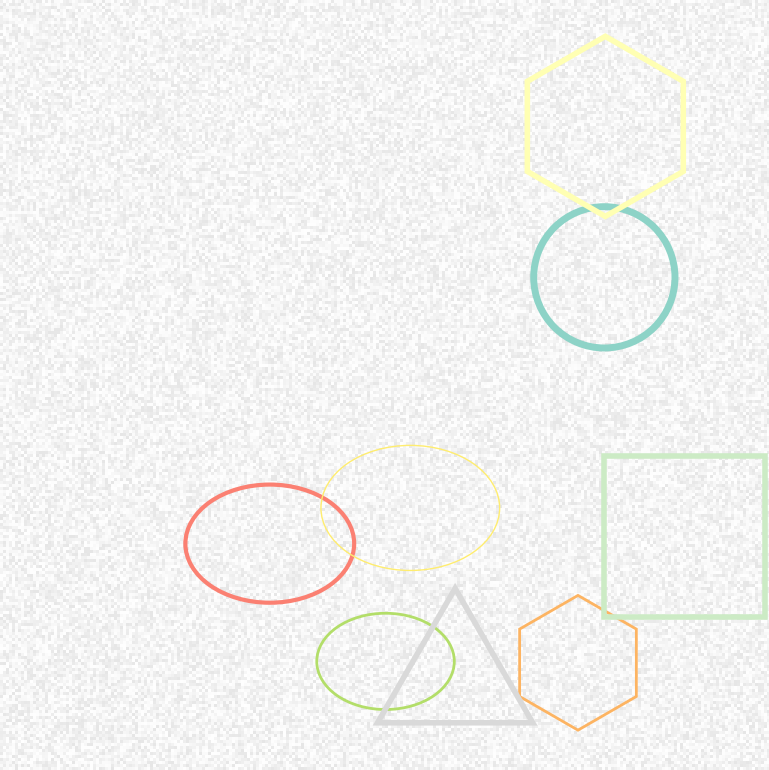[{"shape": "circle", "thickness": 2.5, "radius": 0.46, "center": [0.785, 0.64]}, {"shape": "hexagon", "thickness": 2, "radius": 0.58, "center": [0.786, 0.836]}, {"shape": "oval", "thickness": 1.5, "radius": 0.55, "center": [0.35, 0.294]}, {"shape": "hexagon", "thickness": 1, "radius": 0.44, "center": [0.751, 0.139]}, {"shape": "oval", "thickness": 1, "radius": 0.45, "center": [0.501, 0.141]}, {"shape": "triangle", "thickness": 2, "radius": 0.58, "center": [0.591, 0.12]}, {"shape": "square", "thickness": 2, "radius": 0.52, "center": [0.888, 0.304]}, {"shape": "oval", "thickness": 0.5, "radius": 0.58, "center": [0.533, 0.34]}]